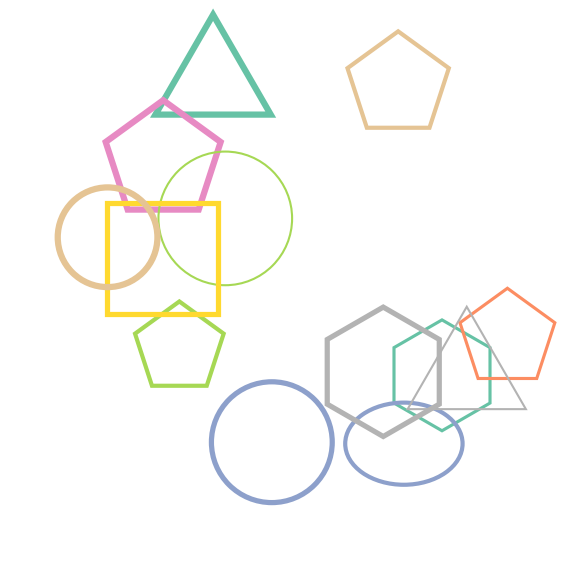[{"shape": "triangle", "thickness": 3, "radius": 0.58, "center": [0.369, 0.858]}, {"shape": "hexagon", "thickness": 1.5, "radius": 0.48, "center": [0.765, 0.349]}, {"shape": "pentagon", "thickness": 1.5, "radius": 0.43, "center": [0.879, 0.414]}, {"shape": "circle", "thickness": 2.5, "radius": 0.52, "center": [0.471, 0.233]}, {"shape": "oval", "thickness": 2, "radius": 0.51, "center": [0.699, 0.231]}, {"shape": "pentagon", "thickness": 3, "radius": 0.52, "center": [0.283, 0.721]}, {"shape": "circle", "thickness": 1, "radius": 0.58, "center": [0.39, 0.621]}, {"shape": "pentagon", "thickness": 2, "radius": 0.4, "center": [0.311, 0.396]}, {"shape": "square", "thickness": 2.5, "radius": 0.48, "center": [0.281, 0.552]}, {"shape": "pentagon", "thickness": 2, "radius": 0.46, "center": [0.689, 0.853]}, {"shape": "circle", "thickness": 3, "radius": 0.43, "center": [0.186, 0.588]}, {"shape": "triangle", "thickness": 1, "radius": 0.59, "center": [0.808, 0.35]}, {"shape": "hexagon", "thickness": 2.5, "radius": 0.56, "center": [0.664, 0.355]}]